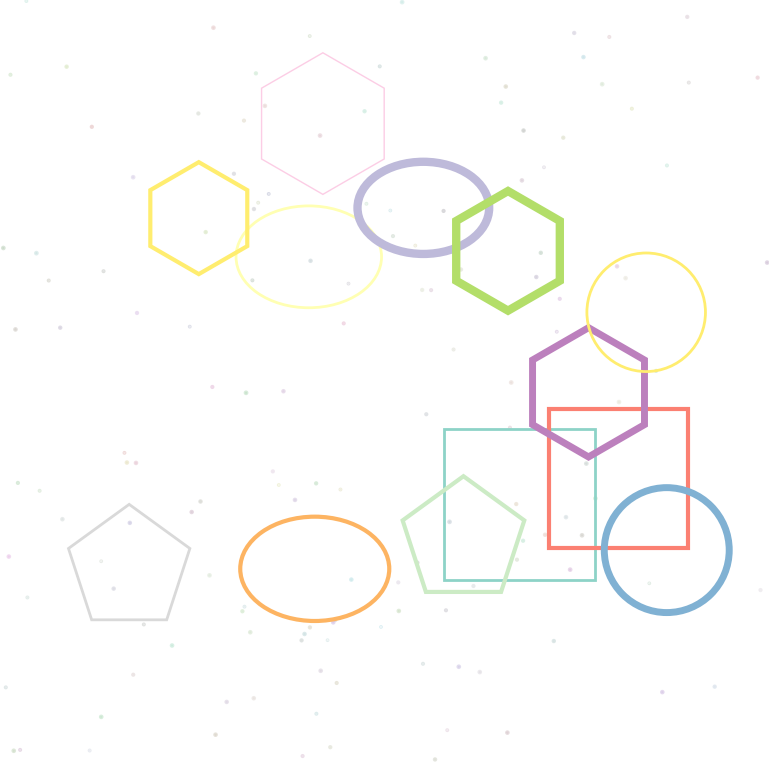[{"shape": "square", "thickness": 1, "radius": 0.49, "center": [0.675, 0.345]}, {"shape": "oval", "thickness": 1, "radius": 0.47, "center": [0.401, 0.666]}, {"shape": "oval", "thickness": 3, "radius": 0.43, "center": [0.55, 0.73]}, {"shape": "square", "thickness": 1.5, "radius": 0.45, "center": [0.803, 0.379]}, {"shape": "circle", "thickness": 2.5, "radius": 0.41, "center": [0.866, 0.286]}, {"shape": "oval", "thickness": 1.5, "radius": 0.48, "center": [0.409, 0.261]}, {"shape": "hexagon", "thickness": 3, "radius": 0.39, "center": [0.66, 0.674]}, {"shape": "hexagon", "thickness": 0.5, "radius": 0.46, "center": [0.419, 0.84]}, {"shape": "pentagon", "thickness": 1, "radius": 0.41, "center": [0.168, 0.262]}, {"shape": "hexagon", "thickness": 2.5, "radius": 0.42, "center": [0.764, 0.49]}, {"shape": "pentagon", "thickness": 1.5, "radius": 0.42, "center": [0.602, 0.298]}, {"shape": "circle", "thickness": 1, "radius": 0.38, "center": [0.839, 0.594]}, {"shape": "hexagon", "thickness": 1.5, "radius": 0.36, "center": [0.258, 0.717]}]